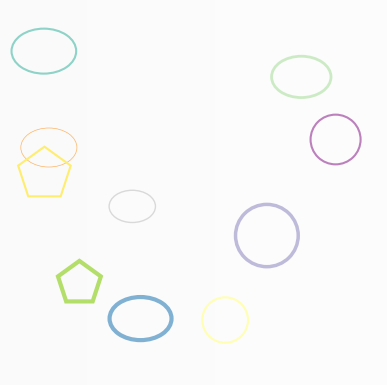[{"shape": "oval", "thickness": 1.5, "radius": 0.42, "center": [0.113, 0.867]}, {"shape": "circle", "thickness": 1.5, "radius": 0.3, "center": [0.581, 0.169]}, {"shape": "circle", "thickness": 2.5, "radius": 0.4, "center": [0.689, 0.388]}, {"shape": "oval", "thickness": 3, "radius": 0.4, "center": [0.363, 0.173]}, {"shape": "oval", "thickness": 0.5, "radius": 0.36, "center": [0.126, 0.617]}, {"shape": "pentagon", "thickness": 3, "radius": 0.29, "center": [0.205, 0.264]}, {"shape": "oval", "thickness": 1, "radius": 0.3, "center": [0.341, 0.464]}, {"shape": "circle", "thickness": 1.5, "radius": 0.32, "center": [0.866, 0.638]}, {"shape": "oval", "thickness": 2, "radius": 0.38, "center": [0.777, 0.8]}, {"shape": "pentagon", "thickness": 1.5, "radius": 0.36, "center": [0.115, 0.548]}]